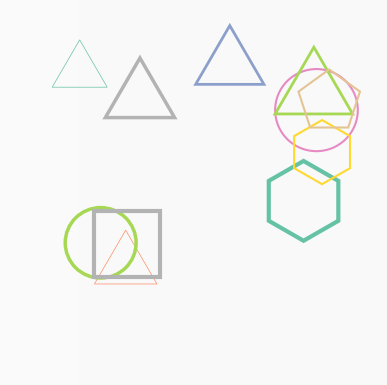[{"shape": "hexagon", "thickness": 3, "radius": 0.52, "center": [0.783, 0.478]}, {"shape": "triangle", "thickness": 0.5, "radius": 0.41, "center": [0.206, 0.815]}, {"shape": "triangle", "thickness": 0.5, "radius": 0.47, "center": [0.324, 0.309]}, {"shape": "triangle", "thickness": 2, "radius": 0.51, "center": [0.593, 0.832]}, {"shape": "circle", "thickness": 1.5, "radius": 0.53, "center": [0.817, 0.714]}, {"shape": "triangle", "thickness": 2, "radius": 0.58, "center": [0.81, 0.762]}, {"shape": "circle", "thickness": 2.5, "radius": 0.46, "center": [0.26, 0.369]}, {"shape": "hexagon", "thickness": 1.5, "radius": 0.42, "center": [0.831, 0.605]}, {"shape": "pentagon", "thickness": 1.5, "radius": 0.42, "center": [0.85, 0.736]}, {"shape": "triangle", "thickness": 2.5, "radius": 0.52, "center": [0.361, 0.746]}, {"shape": "square", "thickness": 3, "radius": 0.43, "center": [0.327, 0.366]}]